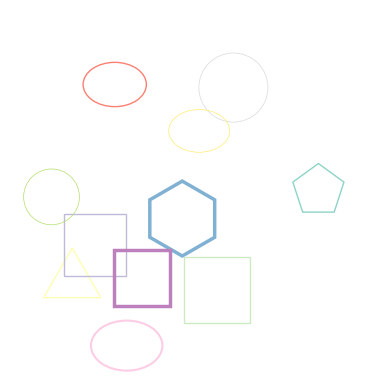[{"shape": "pentagon", "thickness": 1, "radius": 0.35, "center": [0.827, 0.505]}, {"shape": "triangle", "thickness": 1, "radius": 0.43, "center": [0.188, 0.27]}, {"shape": "square", "thickness": 1, "radius": 0.41, "center": [0.247, 0.364]}, {"shape": "oval", "thickness": 1, "radius": 0.41, "center": [0.298, 0.781]}, {"shape": "hexagon", "thickness": 2.5, "radius": 0.49, "center": [0.473, 0.432]}, {"shape": "circle", "thickness": 0.5, "radius": 0.36, "center": [0.134, 0.489]}, {"shape": "oval", "thickness": 1.5, "radius": 0.46, "center": [0.329, 0.102]}, {"shape": "circle", "thickness": 0.5, "radius": 0.45, "center": [0.606, 0.773]}, {"shape": "square", "thickness": 2.5, "radius": 0.36, "center": [0.369, 0.279]}, {"shape": "square", "thickness": 1, "radius": 0.43, "center": [0.564, 0.246]}, {"shape": "oval", "thickness": 0.5, "radius": 0.4, "center": [0.517, 0.66]}]